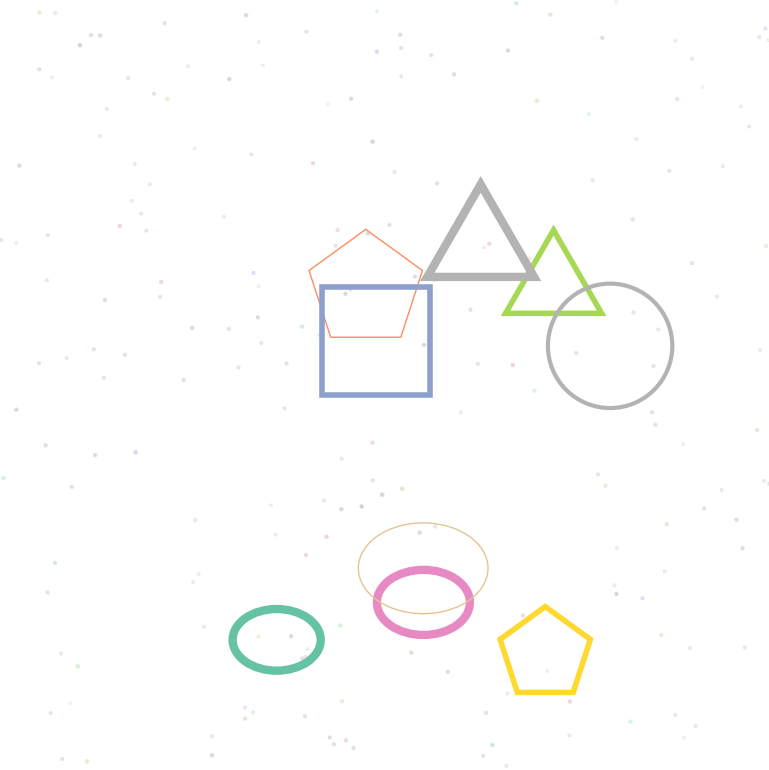[{"shape": "oval", "thickness": 3, "radius": 0.29, "center": [0.359, 0.169]}, {"shape": "pentagon", "thickness": 0.5, "radius": 0.39, "center": [0.475, 0.625]}, {"shape": "square", "thickness": 2, "radius": 0.35, "center": [0.489, 0.557]}, {"shape": "oval", "thickness": 3, "radius": 0.3, "center": [0.55, 0.218]}, {"shape": "triangle", "thickness": 2, "radius": 0.36, "center": [0.719, 0.629]}, {"shape": "pentagon", "thickness": 2, "radius": 0.31, "center": [0.708, 0.151]}, {"shape": "oval", "thickness": 0.5, "radius": 0.42, "center": [0.55, 0.262]}, {"shape": "circle", "thickness": 1.5, "radius": 0.4, "center": [0.792, 0.551]}, {"shape": "triangle", "thickness": 3, "radius": 0.4, "center": [0.624, 0.68]}]